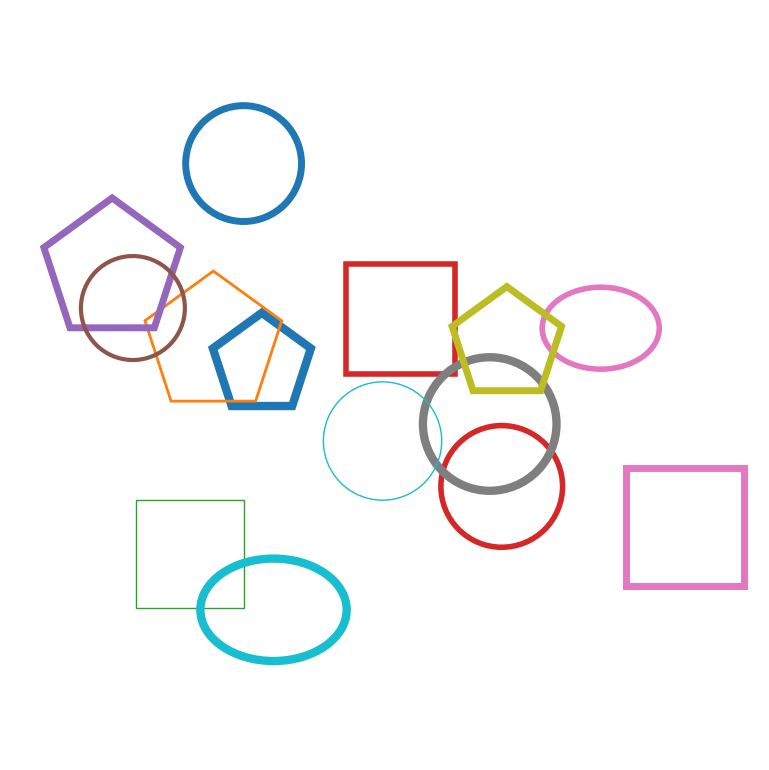[{"shape": "pentagon", "thickness": 3, "radius": 0.33, "center": [0.34, 0.527]}, {"shape": "circle", "thickness": 2.5, "radius": 0.38, "center": [0.316, 0.788]}, {"shape": "pentagon", "thickness": 1, "radius": 0.47, "center": [0.277, 0.555]}, {"shape": "square", "thickness": 0.5, "radius": 0.35, "center": [0.246, 0.28]}, {"shape": "circle", "thickness": 2, "radius": 0.4, "center": [0.652, 0.368]}, {"shape": "square", "thickness": 2, "radius": 0.36, "center": [0.52, 0.586]}, {"shape": "pentagon", "thickness": 2.5, "radius": 0.47, "center": [0.146, 0.65]}, {"shape": "circle", "thickness": 1.5, "radius": 0.34, "center": [0.173, 0.6]}, {"shape": "square", "thickness": 2.5, "radius": 0.38, "center": [0.89, 0.316]}, {"shape": "oval", "thickness": 2, "radius": 0.38, "center": [0.78, 0.574]}, {"shape": "circle", "thickness": 3, "radius": 0.43, "center": [0.636, 0.449]}, {"shape": "pentagon", "thickness": 2.5, "radius": 0.37, "center": [0.658, 0.553]}, {"shape": "circle", "thickness": 0.5, "radius": 0.38, "center": [0.497, 0.427]}, {"shape": "oval", "thickness": 3, "radius": 0.48, "center": [0.355, 0.208]}]